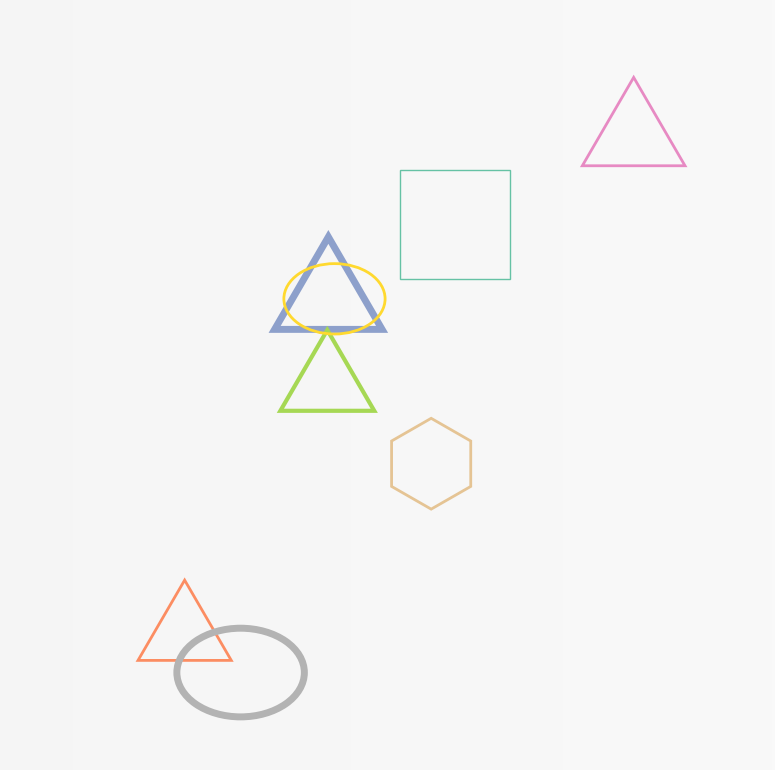[{"shape": "square", "thickness": 0.5, "radius": 0.35, "center": [0.587, 0.708]}, {"shape": "triangle", "thickness": 1, "radius": 0.35, "center": [0.238, 0.177]}, {"shape": "triangle", "thickness": 2.5, "radius": 0.4, "center": [0.424, 0.612]}, {"shape": "triangle", "thickness": 1, "radius": 0.38, "center": [0.818, 0.823]}, {"shape": "triangle", "thickness": 1.5, "radius": 0.35, "center": [0.422, 0.501]}, {"shape": "oval", "thickness": 1, "radius": 0.33, "center": [0.432, 0.612]}, {"shape": "hexagon", "thickness": 1, "radius": 0.29, "center": [0.556, 0.398]}, {"shape": "oval", "thickness": 2.5, "radius": 0.41, "center": [0.31, 0.127]}]